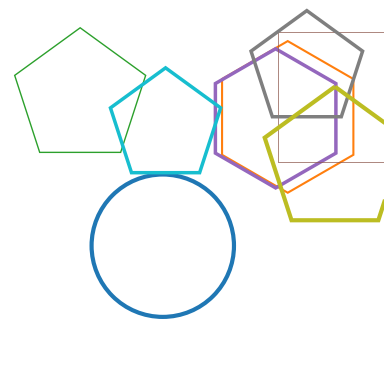[{"shape": "circle", "thickness": 3, "radius": 0.92, "center": [0.423, 0.362]}, {"shape": "hexagon", "thickness": 1.5, "radius": 0.98, "center": [0.747, 0.696]}, {"shape": "pentagon", "thickness": 1, "radius": 0.89, "center": [0.208, 0.749]}, {"shape": "hexagon", "thickness": 2.5, "radius": 0.9, "center": [0.716, 0.693]}, {"shape": "square", "thickness": 0.5, "radius": 0.85, "center": [0.891, 0.748]}, {"shape": "pentagon", "thickness": 2.5, "radius": 0.76, "center": [0.797, 0.82]}, {"shape": "pentagon", "thickness": 3, "radius": 0.96, "center": [0.87, 0.583]}, {"shape": "pentagon", "thickness": 2.5, "radius": 0.75, "center": [0.43, 0.673]}]